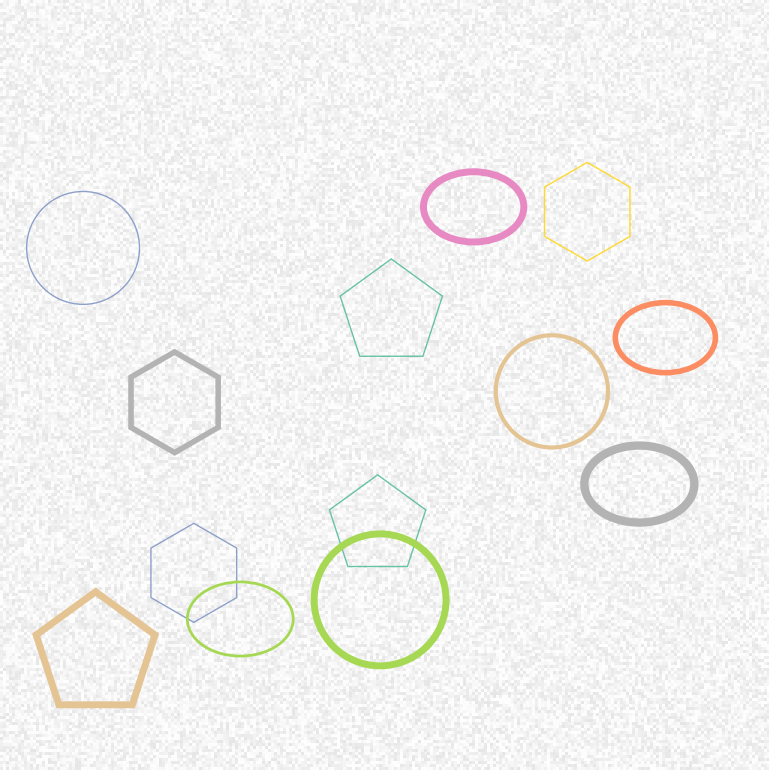[{"shape": "pentagon", "thickness": 0.5, "radius": 0.33, "center": [0.49, 0.317]}, {"shape": "pentagon", "thickness": 0.5, "radius": 0.35, "center": [0.508, 0.594]}, {"shape": "oval", "thickness": 2, "radius": 0.32, "center": [0.864, 0.561]}, {"shape": "hexagon", "thickness": 0.5, "radius": 0.32, "center": [0.252, 0.256]}, {"shape": "circle", "thickness": 0.5, "radius": 0.37, "center": [0.108, 0.678]}, {"shape": "oval", "thickness": 2.5, "radius": 0.33, "center": [0.615, 0.731]}, {"shape": "oval", "thickness": 1, "radius": 0.34, "center": [0.312, 0.196]}, {"shape": "circle", "thickness": 2.5, "radius": 0.43, "center": [0.494, 0.221]}, {"shape": "hexagon", "thickness": 0.5, "radius": 0.32, "center": [0.763, 0.725]}, {"shape": "pentagon", "thickness": 2.5, "radius": 0.41, "center": [0.124, 0.15]}, {"shape": "circle", "thickness": 1.5, "radius": 0.36, "center": [0.717, 0.492]}, {"shape": "oval", "thickness": 3, "radius": 0.36, "center": [0.83, 0.371]}, {"shape": "hexagon", "thickness": 2, "radius": 0.33, "center": [0.227, 0.478]}]